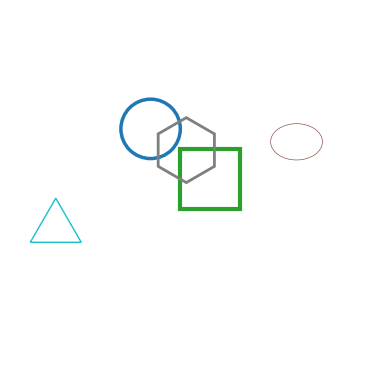[{"shape": "circle", "thickness": 2.5, "radius": 0.39, "center": [0.391, 0.665]}, {"shape": "square", "thickness": 3, "radius": 0.39, "center": [0.545, 0.536]}, {"shape": "oval", "thickness": 0.5, "radius": 0.34, "center": [0.77, 0.632]}, {"shape": "hexagon", "thickness": 2, "radius": 0.42, "center": [0.484, 0.61]}, {"shape": "triangle", "thickness": 1, "radius": 0.38, "center": [0.145, 0.409]}]